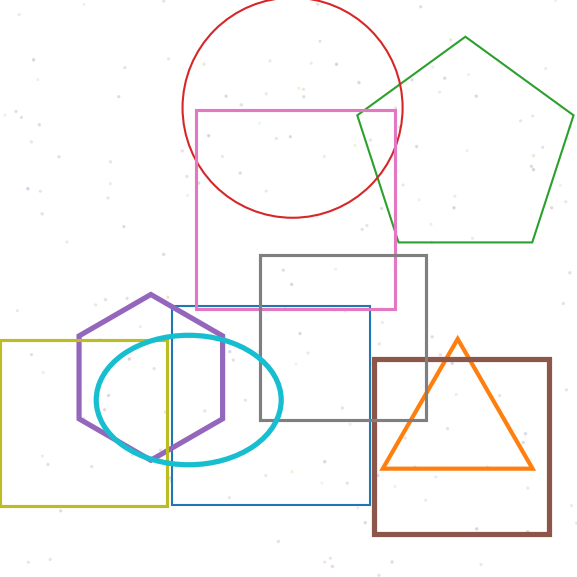[{"shape": "square", "thickness": 1, "radius": 0.86, "center": [0.47, 0.297]}, {"shape": "triangle", "thickness": 2, "radius": 0.75, "center": [0.793, 0.262]}, {"shape": "pentagon", "thickness": 1, "radius": 0.98, "center": [0.806, 0.739]}, {"shape": "circle", "thickness": 1, "radius": 0.95, "center": [0.507, 0.813]}, {"shape": "hexagon", "thickness": 2.5, "radius": 0.72, "center": [0.261, 0.346]}, {"shape": "square", "thickness": 2.5, "radius": 0.76, "center": [0.8, 0.225]}, {"shape": "square", "thickness": 1.5, "radius": 0.86, "center": [0.511, 0.636]}, {"shape": "square", "thickness": 1.5, "radius": 0.72, "center": [0.594, 0.415]}, {"shape": "square", "thickness": 1.5, "radius": 0.72, "center": [0.145, 0.267]}, {"shape": "oval", "thickness": 2.5, "radius": 0.8, "center": [0.327, 0.306]}]